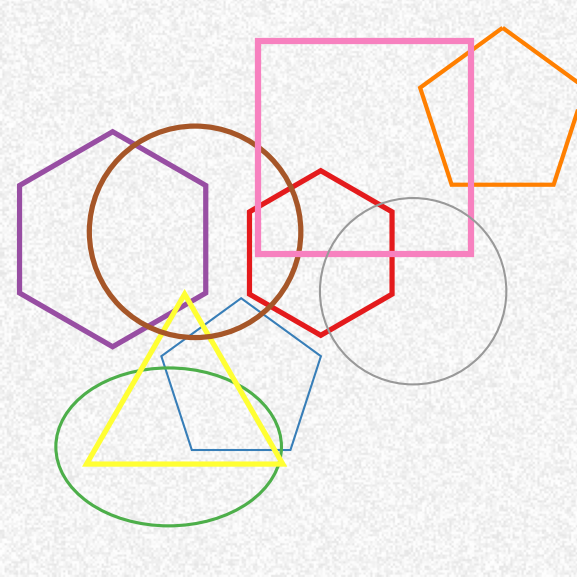[{"shape": "hexagon", "thickness": 2.5, "radius": 0.71, "center": [0.555, 0.561]}, {"shape": "pentagon", "thickness": 1, "radius": 0.73, "center": [0.418, 0.337]}, {"shape": "oval", "thickness": 1.5, "radius": 0.98, "center": [0.292, 0.225]}, {"shape": "hexagon", "thickness": 2.5, "radius": 0.93, "center": [0.195, 0.585]}, {"shape": "pentagon", "thickness": 2, "radius": 0.75, "center": [0.87, 0.801]}, {"shape": "triangle", "thickness": 2.5, "radius": 0.98, "center": [0.32, 0.294]}, {"shape": "circle", "thickness": 2.5, "radius": 0.92, "center": [0.338, 0.598]}, {"shape": "square", "thickness": 3, "radius": 0.92, "center": [0.63, 0.744]}, {"shape": "circle", "thickness": 1, "radius": 0.81, "center": [0.715, 0.495]}]